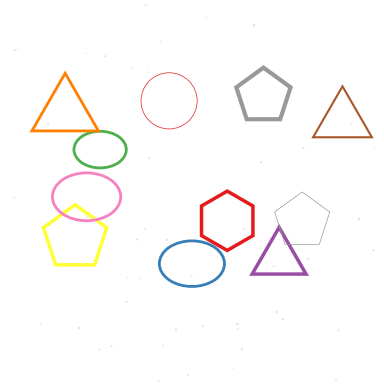[{"shape": "hexagon", "thickness": 2.5, "radius": 0.39, "center": [0.59, 0.427]}, {"shape": "circle", "thickness": 0.5, "radius": 0.36, "center": [0.439, 0.738]}, {"shape": "oval", "thickness": 2, "radius": 0.42, "center": [0.498, 0.315]}, {"shape": "oval", "thickness": 2, "radius": 0.34, "center": [0.26, 0.611]}, {"shape": "triangle", "thickness": 2.5, "radius": 0.4, "center": [0.725, 0.329]}, {"shape": "triangle", "thickness": 2, "radius": 0.5, "center": [0.169, 0.71]}, {"shape": "pentagon", "thickness": 2.5, "radius": 0.43, "center": [0.195, 0.382]}, {"shape": "triangle", "thickness": 1.5, "radius": 0.44, "center": [0.89, 0.688]}, {"shape": "oval", "thickness": 2, "radius": 0.44, "center": [0.225, 0.489]}, {"shape": "pentagon", "thickness": 3, "radius": 0.37, "center": [0.684, 0.75]}, {"shape": "pentagon", "thickness": 0.5, "radius": 0.38, "center": [0.785, 0.426]}]